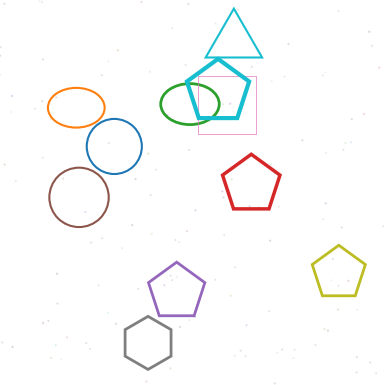[{"shape": "circle", "thickness": 1.5, "radius": 0.36, "center": [0.297, 0.62]}, {"shape": "oval", "thickness": 1.5, "radius": 0.37, "center": [0.198, 0.72]}, {"shape": "oval", "thickness": 2, "radius": 0.38, "center": [0.493, 0.73]}, {"shape": "pentagon", "thickness": 2.5, "radius": 0.39, "center": [0.653, 0.521]}, {"shape": "pentagon", "thickness": 2, "radius": 0.38, "center": [0.459, 0.242]}, {"shape": "circle", "thickness": 1.5, "radius": 0.39, "center": [0.205, 0.487]}, {"shape": "square", "thickness": 0.5, "radius": 0.37, "center": [0.59, 0.727]}, {"shape": "hexagon", "thickness": 2, "radius": 0.34, "center": [0.385, 0.109]}, {"shape": "pentagon", "thickness": 2, "radius": 0.36, "center": [0.88, 0.29]}, {"shape": "triangle", "thickness": 1.5, "radius": 0.42, "center": [0.608, 0.893]}, {"shape": "pentagon", "thickness": 3, "radius": 0.42, "center": [0.566, 0.762]}]